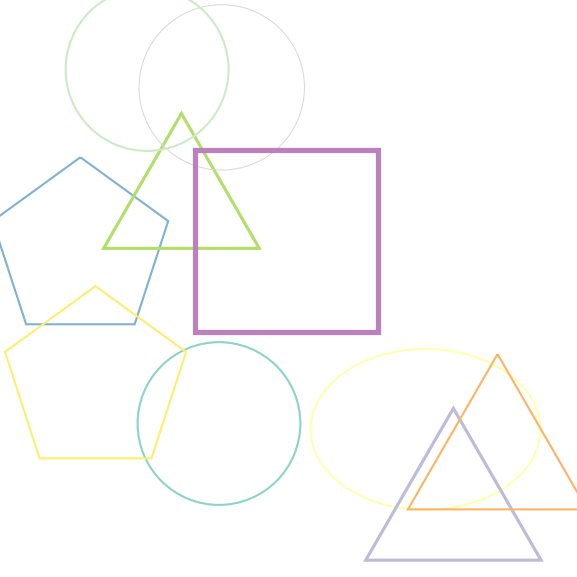[{"shape": "circle", "thickness": 1, "radius": 0.7, "center": [0.379, 0.266]}, {"shape": "oval", "thickness": 1, "radius": 0.99, "center": [0.737, 0.256]}, {"shape": "triangle", "thickness": 1.5, "radius": 0.88, "center": [0.785, 0.117]}, {"shape": "pentagon", "thickness": 1, "radius": 0.8, "center": [0.139, 0.567]}, {"shape": "triangle", "thickness": 1, "radius": 0.9, "center": [0.862, 0.207]}, {"shape": "triangle", "thickness": 1.5, "radius": 0.78, "center": [0.314, 0.647]}, {"shape": "circle", "thickness": 0.5, "radius": 0.72, "center": [0.384, 0.848]}, {"shape": "square", "thickness": 2.5, "radius": 0.79, "center": [0.496, 0.582]}, {"shape": "circle", "thickness": 1, "radius": 0.71, "center": [0.255, 0.879]}, {"shape": "pentagon", "thickness": 1, "radius": 0.82, "center": [0.165, 0.339]}]